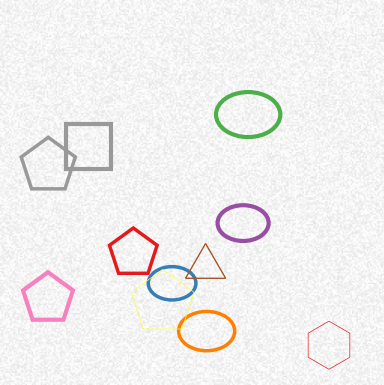[{"shape": "hexagon", "thickness": 0.5, "radius": 0.31, "center": [0.855, 0.103]}, {"shape": "pentagon", "thickness": 2.5, "radius": 0.33, "center": [0.346, 0.343]}, {"shape": "oval", "thickness": 2.5, "radius": 0.31, "center": [0.447, 0.264]}, {"shape": "oval", "thickness": 3, "radius": 0.42, "center": [0.645, 0.702]}, {"shape": "oval", "thickness": 3, "radius": 0.33, "center": [0.631, 0.421]}, {"shape": "oval", "thickness": 2.5, "radius": 0.36, "center": [0.537, 0.14]}, {"shape": "pentagon", "thickness": 0.5, "radius": 0.43, "center": [0.422, 0.215]}, {"shape": "triangle", "thickness": 1, "radius": 0.3, "center": [0.534, 0.307]}, {"shape": "pentagon", "thickness": 3, "radius": 0.34, "center": [0.125, 0.225]}, {"shape": "pentagon", "thickness": 2.5, "radius": 0.37, "center": [0.125, 0.569]}, {"shape": "square", "thickness": 3, "radius": 0.29, "center": [0.229, 0.619]}]